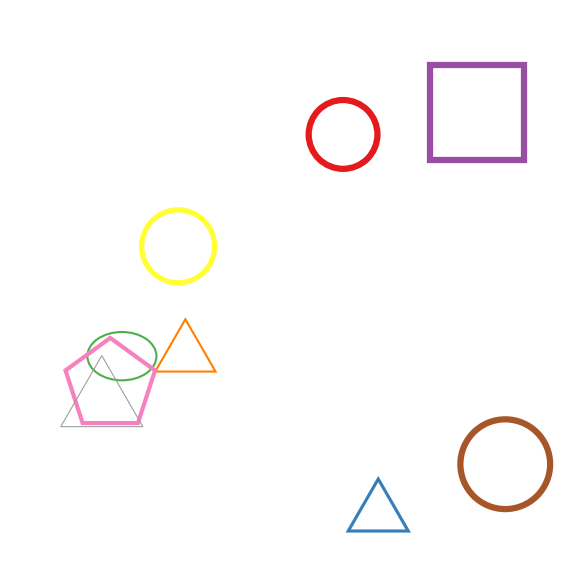[{"shape": "circle", "thickness": 3, "radius": 0.3, "center": [0.594, 0.766]}, {"shape": "triangle", "thickness": 1.5, "radius": 0.3, "center": [0.655, 0.11]}, {"shape": "oval", "thickness": 1, "radius": 0.3, "center": [0.211, 0.382]}, {"shape": "square", "thickness": 3, "radius": 0.41, "center": [0.826, 0.804]}, {"shape": "triangle", "thickness": 1, "radius": 0.3, "center": [0.321, 0.386]}, {"shape": "circle", "thickness": 2.5, "radius": 0.32, "center": [0.308, 0.573]}, {"shape": "circle", "thickness": 3, "radius": 0.39, "center": [0.875, 0.195]}, {"shape": "pentagon", "thickness": 2, "radius": 0.41, "center": [0.191, 0.332]}, {"shape": "triangle", "thickness": 0.5, "radius": 0.41, "center": [0.176, 0.301]}]